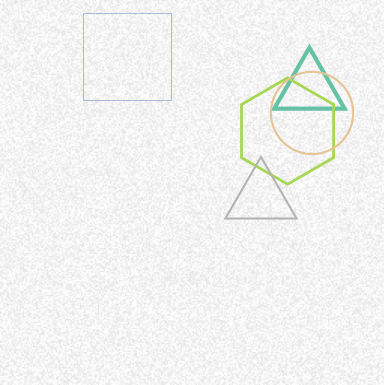[{"shape": "triangle", "thickness": 3, "radius": 0.53, "center": [0.804, 0.771]}, {"shape": "square", "thickness": 0.5, "radius": 0.57, "center": [0.33, 0.853]}, {"shape": "hexagon", "thickness": 2, "radius": 0.69, "center": [0.747, 0.66]}, {"shape": "circle", "thickness": 1.5, "radius": 0.53, "center": [0.811, 0.707]}, {"shape": "triangle", "thickness": 1.5, "radius": 0.53, "center": [0.678, 0.486]}]